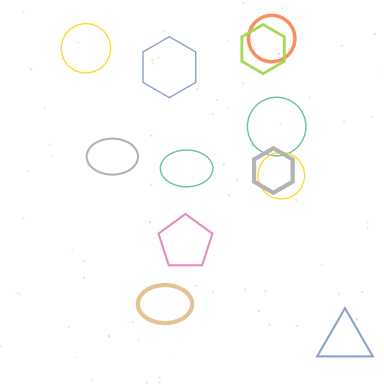[{"shape": "circle", "thickness": 1, "radius": 0.38, "center": [0.719, 0.671]}, {"shape": "oval", "thickness": 1, "radius": 0.34, "center": [0.485, 0.563]}, {"shape": "circle", "thickness": 2.5, "radius": 0.3, "center": [0.706, 0.9]}, {"shape": "triangle", "thickness": 1.5, "radius": 0.42, "center": [0.896, 0.116]}, {"shape": "hexagon", "thickness": 1, "radius": 0.4, "center": [0.44, 0.826]}, {"shape": "pentagon", "thickness": 1.5, "radius": 0.37, "center": [0.482, 0.371]}, {"shape": "hexagon", "thickness": 2, "radius": 0.32, "center": [0.683, 0.873]}, {"shape": "circle", "thickness": 1, "radius": 0.3, "center": [0.731, 0.544]}, {"shape": "circle", "thickness": 1, "radius": 0.32, "center": [0.223, 0.875]}, {"shape": "oval", "thickness": 3, "radius": 0.35, "center": [0.429, 0.21]}, {"shape": "hexagon", "thickness": 3, "radius": 0.29, "center": [0.71, 0.557]}, {"shape": "oval", "thickness": 1.5, "radius": 0.33, "center": [0.292, 0.593]}]